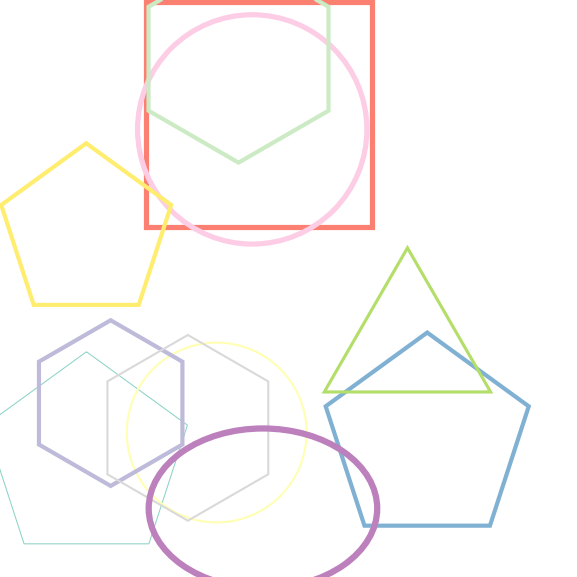[{"shape": "pentagon", "thickness": 0.5, "radius": 0.92, "center": [0.15, 0.206]}, {"shape": "circle", "thickness": 1, "radius": 0.78, "center": [0.375, 0.25]}, {"shape": "hexagon", "thickness": 2, "radius": 0.72, "center": [0.192, 0.301]}, {"shape": "square", "thickness": 2.5, "radius": 0.97, "center": [0.448, 0.801]}, {"shape": "pentagon", "thickness": 2, "radius": 0.92, "center": [0.74, 0.238]}, {"shape": "triangle", "thickness": 1.5, "radius": 0.83, "center": [0.706, 0.404]}, {"shape": "circle", "thickness": 2.5, "radius": 0.99, "center": [0.437, 0.775]}, {"shape": "hexagon", "thickness": 1, "radius": 0.8, "center": [0.325, 0.258]}, {"shape": "oval", "thickness": 3, "radius": 0.99, "center": [0.455, 0.119]}, {"shape": "hexagon", "thickness": 2, "radius": 0.9, "center": [0.413, 0.897]}, {"shape": "pentagon", "thickness": 2, "radius": 0.77, "center": [0.149, 0.596]}]